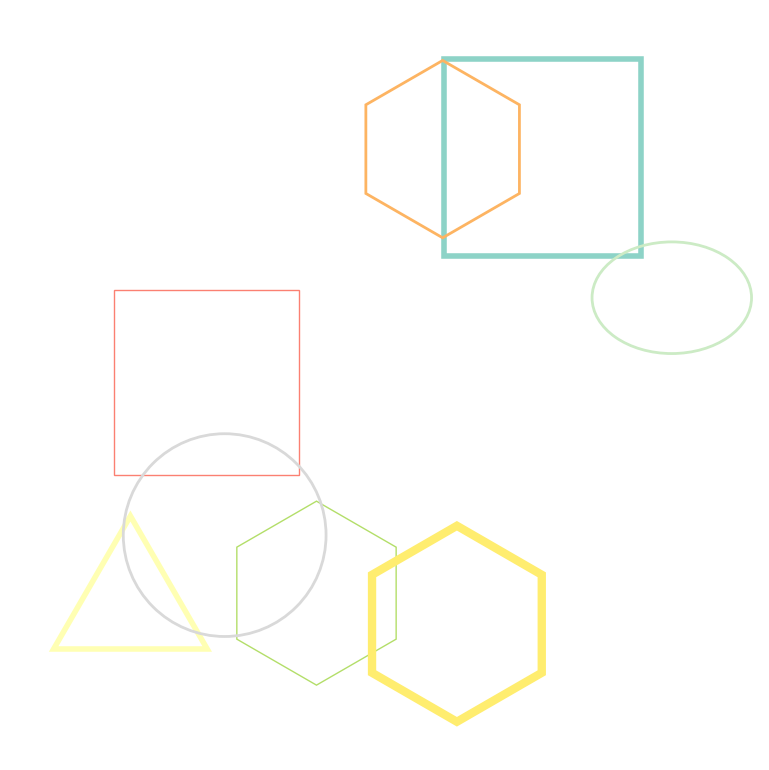[{"shape": "square", "thickness": 2, "radius": 0.64, "center": [0.704, 0.795]}, {"shape": "triangle", "thickness": 2, "radius": 0.58, "center": [0.169, 0.215]}, {"shape": "square", "thickness": 0.5, "radius": 0.6, "center": [0.268, 0.503]}, {"shape": "hexagon", "thickness": 1, "radius": 0.58, "center": [0.575, 0.806]}, {"shape": "hexagon", "thickness": 0.5, "radius": 0.6, "center": [0.411, 0.23]}, {"shape": "circle", "thickness": 1, "radius": 0.66, "center": [0.292, 0.305]}, {"shape": "oval", "thickness": 1, "radius": 0.52, "center": [0.872, 0.613]}, {"shape": "hexagon", "thickness": 3, "radius": 0.64, "center": [0.593, 0.19]}]